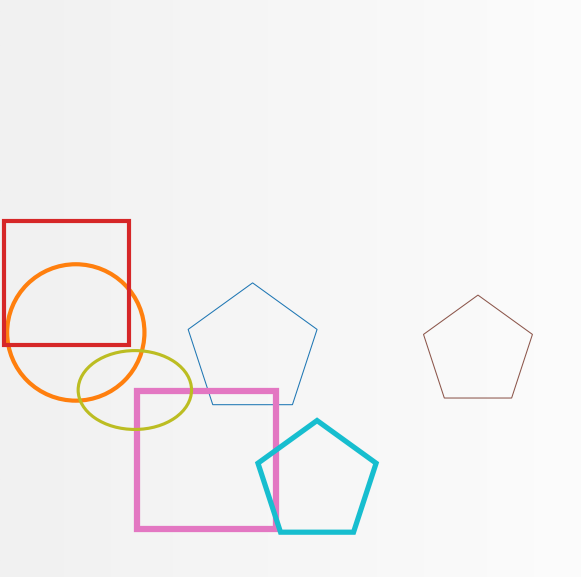[{"shape": "pentagon", "thickness": 0.5, "radius": 0.58, "center": [0.435, 0.393]}, {"shape": "circle", "thickness": 2, "radius": 0.59, "center": [0.13, 0.423]}, {"shape": "square", "thickness": 2, "radius": 0.54, "center": [0.114, 0.509]}, {"shape": "pentagon", "thickness": 0.5, "radius": 0.49, "center": [0.822, 0.39]}, {"shape": "square", "thickness": 3, "radius": 0.6, "center": [0.356, 0.203]}, {"shape": "oval", "thickness": 1.5, "radius": 0.49, "center": [0.232, 0.324]}, {"shape": "pentagon", "thickness": 2.5, "radius": 0.53, "center": [0.545, 0.164]}]